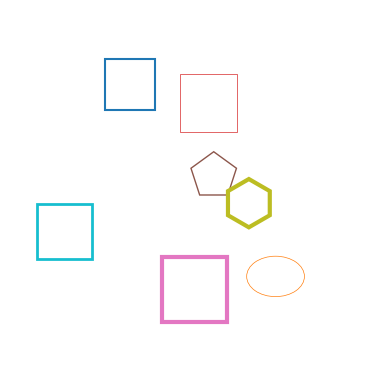[{"shape": "square", "thickness": 1.5, "radius": 0.33, "center": [0.338, 0.78]}, {"shape": "oval", "thickness": 0.5, "radius": 0.37, "center": [0.716, 0.282]}, {"shape": "square", "thickness": 0.5, "radius": 0.37, "center": [0.542, 0.732]}, {"shape": "pentagon", "thickness": 1, "radius": 0.31, "center": [0.555, 0.544]}, {"shape": "square", "thickness": 3, "radius": 0.42, "center": [0.505, 0.247]}, {"shape": "hexagon", "thickness": 3, "radius": 0.31, "center": [0.646, 0.472]}, {"shape": "square", "thickness": 2, "radius": 0.36, "center": [0.167, 0.398]}]